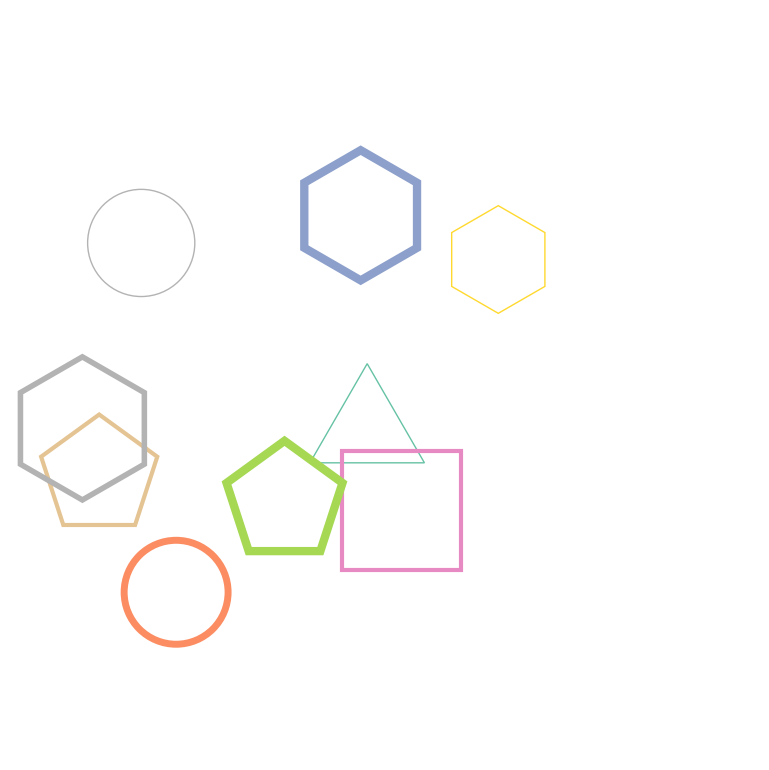[{"shape": "triangle", "thickness": 0.5, "radius": 0.43, "center": [0.477, 0.442]}, {"shape": "circle", "thickness": 2.5, "radius": 0.34, "center": [0.229, 0.231]}, {"shape": "hexagon", "thickness": 3, "radius": 0.42, "center": [0.468, 0.72]}, {"shape": "square", "thickness": 1.5, "radius": 0.39, "center": [0.522, 0.337]}, {"shape": "pentagon", "thickness": 3, "radius": 0.4, "center": [0.37, 0.348]}, {"shape": "hexagon", "thickness": 0.5, "radius": 0.35, "center": [0.647, 0.663]}, {"shape": "pentagon", "thickness": 1.5, "radius": 0.4, "center": [0.129, 0.382]}, {"shape": "hexagon", "thickness": 2, "radius": 0.46, "center": [0.107, 0.444]}, {"shape": "circle", "thickness": 0.5, "radius": 0.35, "center": [0.183, 0.684]}]